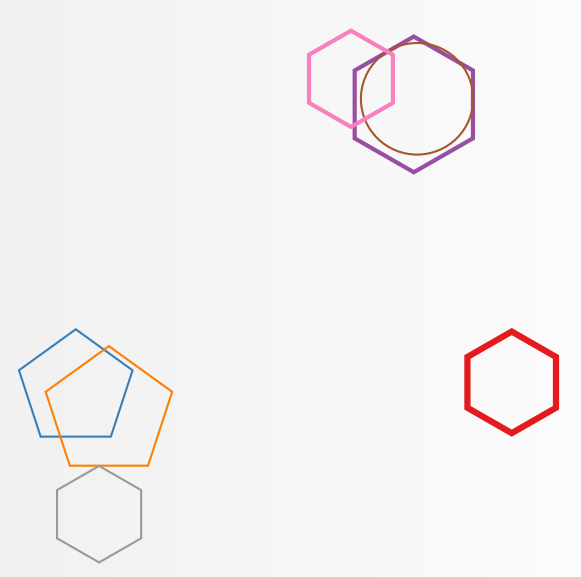[{"shape": "hexagon", "thickness": 3, "radius": 0.44, "center": [0.88, 0.337]}, {"shape": "pentagon", "thickness": 1, "radius": 0.51, "center": [0.13, 0.326]}, {"shape": "hexagon", "thickness": 2, "radius": 0.59, "center": [0.712, 0.818]}, {"shape": "pentagon", "thickness": 1, "radius": 0.57, "center": [0.187, 0.285]}, {"shape": "circle", "thickness": 1, "radius": 0.48, "center": [0.718, 0.828]}, {"shape": "hexagon", "thickness": 2, "radius": 0.42, "center": [0.604, 0.863]}, {"shape": "hexagon", "thickness": 1, "radius": 0.42, "center": [0.171, 0.109]}]